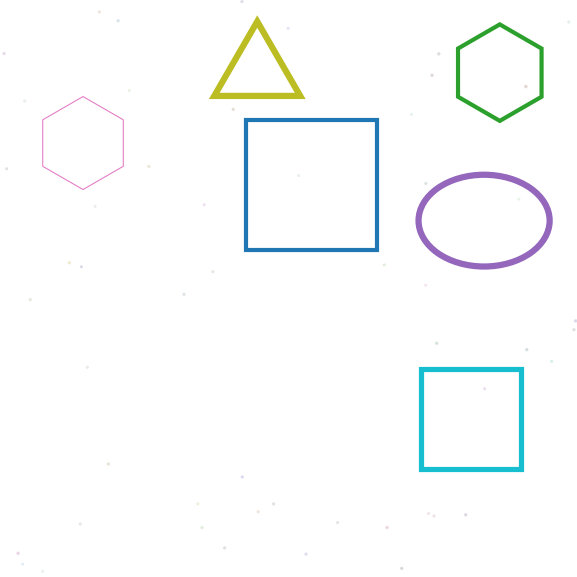[{"shape": "square", "thickness": 2, "radius": 0.56, "center": [0.54, 0.679]}, {"shape": "hexagon", "thickness": 2, "radius": 0.42, "center": [0.865, 0.873]}, {"shape": "oval", "thickness": 3, "radius": 0.57, "center": [0.838, 0.617]}, {"shape": "hexagon", "thickness": 0.5, "radius": 0.4, "center": [0.144, 0.751]}, {"shape": "triangle", "thickness": 3, "radius": 0.43, "center": [0.445, 0.876]}, {"shape": "square", "thickness": 2.5, "radius": 0.43, "center": [0.815, 0.273]}]